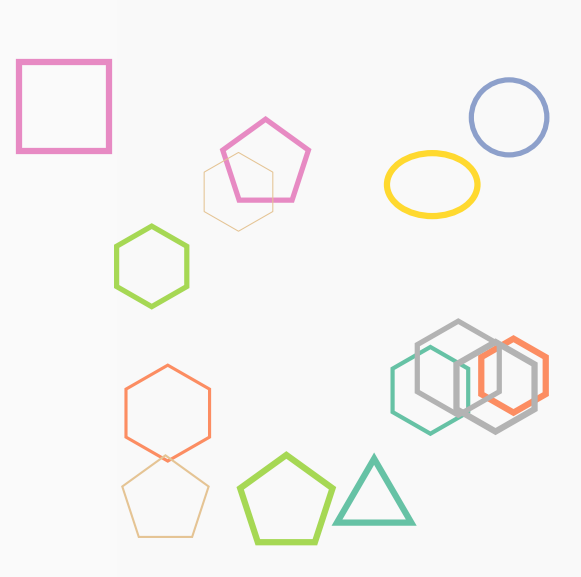[{"shape": "hexagon", "thickness": 2, "radius": 0.38, "center": [0.74, 0.323]}, {"shape": "triangle", "thickness": 3, "radius": 0.37, "center": [0.644, 0.131]}, {"shape": "hexagon", "thickness": 3, "radius": 0.32, "center": [0.883, 0.349]}, {"shape": "hexagon", "thickness": 1.5, "radius": 0.42, "center": [0.289, 0.284]}, {"shape": "circle", "thickness": 2.5, "radius": 0.32, "center": [0.876, 0.796]}, {"shape": "square", "thickness": 3, "radius": 0.39, "center": [0.11, 0.815]}, {"shape": "pentagon", "thickness": 2.5, "radius": 0.39, "center": [0.457, 0.715]}, {"shape": "pentagon", "thickness": 3, "radius": 0.42, "center": [0.493, 0.128]}, {"shape": "hexagon", "thickness": 2.5, "radius": 0.35, "center": [0.261, 0.538]}, {"shape": "oval", "thickness": 3, "radius": 0.39, "center": [0.744, 0.679]}, {"shape": "hexagon", "thickness": 0.5, "radius": 0.34, "center": [0.41, 0.667]}, {"shape": "pentagon", "thickness": 1, "radius": 0.39, "center": [0.285, 0.133]}, {"shape": "hexagon", "thickness": 3, "radius": 0.39, "center": [0.852, 0.329]}, {"shape": "hexagon", "thickness": 2.5, "radius": 0.41, "center": [0.788, 0.362]}]